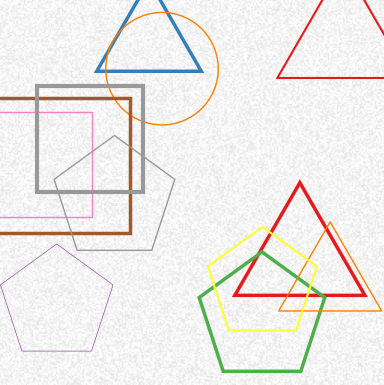[{"shape": "triangle", "thickness": 1.5, "radius": 0.99, "center": [0.892, 0.896]}, {"shape": "triangle", "thickness": 2.5, "radius": 0.98, "center": [0.779, 0.33]}, {"shape": "triangle", "thickness": 2.5, "radius": 0.78, "center": [0.387, 0.893]}, {"shape": "pentagon", "thickness": 2.5, "radius": 0.86, "center": [0.68, 0.174]}, {"shape": "pentagon", "thickness": 0.5, "radius": 0.77, "center": [0.147, 0.212]}, {"shape": "circle", "thickness": 1, "radius": 0.73, "center": [0.421, 0.822]}, {"shape": "triangle", "thickness": 1, "radius": 0.77, "center": [0.858, 0.269]}, {"shape": "pentagon", "thickness": 1.5, "radius": 0.74, "center": [0.682, 0.262]}, {"shape": "square", "thickness": 2.5, "radius": 0.88, "center": [0.163, 0.571]}, {"shape": "square", "thickness": 1, "radius": 0.68, "center": [0.103, 0.572]}, {"shape": "square", "thickness": 3, "radius": 0.69, "center": [0.233, 0.64]}, {"shape": "pentagon", "thickness": 1, "radius": 0.82, "center": [0.297, 0.483]}]